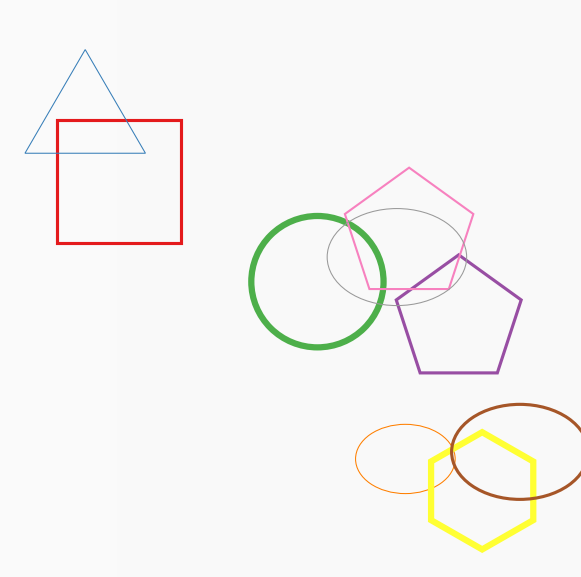[{"shape": "square", "thickness": 1.5, "radius": 0.53, "center": [0.204, 0.684]}, {"shape": "triangle", "thickness": 0.5, "radius": 0.6, "center": [0.147, 0.794]}, {"shape": "circle", "thickness": 3, "radius": 0.57, "center": [0.546, 0.511]}, {"shape": "pentagon", "thickness": 1.5, "radius": 0.56, "center": [0.789, 0.445]}, {"shape": "oval", "thickness": 0.5, "radius": 0.43, "center": [0.697, 0.204]}, {"shape": "hexagon", "thickness": 3, "radius": 0.51, "center": [0.83, 0.149]}, {"shape": "oval", "thickness": 1.5, "radius": 0.59, "center": [0.895, 0.217]}, {"shape": "pentagon", "thickness": 1, "radius": 0.58, "center": [0.704, 0.593]}, {"shape": "oval", "thickness": 0.5, "radius": 0.6, "center": [0.683, 0.554]}]